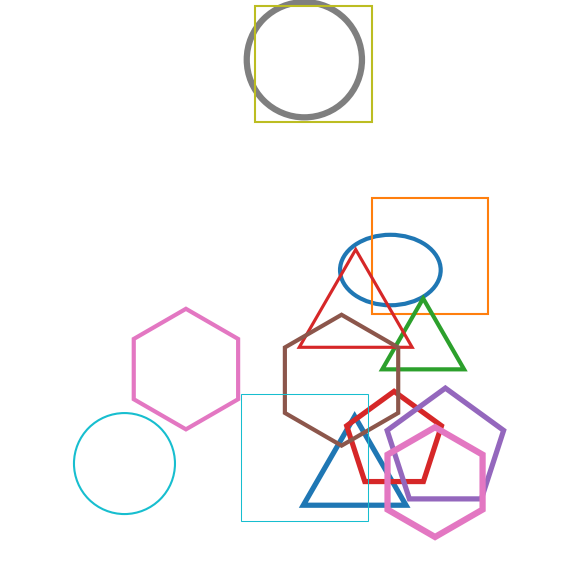[{"shape": "triangle", "thickness": 2.5, "radius": 0.51, "center": [0.614, 0.176]}, {"shape": "oval", "thickness": 2, "radius": 0.44, "center": [0.676, 0.532]}, {"shape": "square", "thickness": 1, "radius": 0.5, "center": [0.744, 0.556]}, {"shape": "triangle", "thickness": 2, "radius": 0.41, "center": [0.733, 0.4]}, {"shape": "triangle", "thickness": 1.5, "radius": 0.56, "center": [0.616, 0.454]}, {"shape": "pentagon", "thickness": 2.5, "radius": 0.43, "center": [0.682, 0.235]}, {"shape": "pentagon", "thickness": 2.5, "radius": 0.53, "center": [0.771, 0.221]}, {"shape": "hexagon", "thickness": 2, "radius": 0.57, "center": [0.591, 0.341]}, {"shape": "hexagon", "thickness": 3, "radius": 0.48, "center": [0.753, 0.164]}, {"shape": "hexagon", "thickness": 2, "radius": 0.52, "center": [0.322, 0.36]}, {"shape": "circle", "thickness": 3, "radius": 0.5, "center": [0.527, 0.896]}, {"shape": "square", "thickness": 1, "radius": 0.5, "center": [0.543, 0.888]}, {"shape": "square", "thickness": 0.5, "radius": 0.55, "center": [0.527, 0.206]}, {"shape": "circle", "thickness": 1, "radius": 0.44, "center": [0.216, 0.196]}]